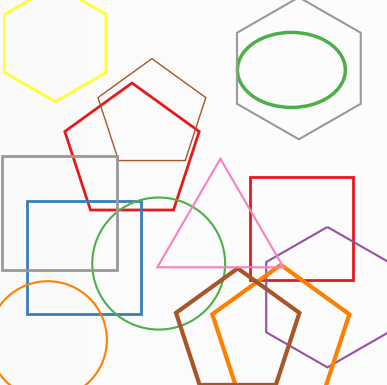[{"shape": "square", "thickness": 2, "radius": 0.67, "center": [0.778, 0.408]}, {"shape": "pentagon", "thickness": 2, "radius": 0.91, "center": [0.341, 0.602]}, {"shape": "square", "thickness": 2, "radius": 0.73, "center": [0.217, 0.332]}, {"shape": "oval", "thickness": 2.5, "radius": 0.7, "center": [0.752, 0.818]}, {"shape": "circle", "thickness": 1.5, "radius": 0.86, "center": [0.41, 0.315]}, {"shape": "hexagon", "thickness": 1.5, "radius": 0.91, "center": [0.845, 0.228]}, {"shape": "circle", "thickness": 1.5, "radius": 0.76, "center": [0.123, 0.117]}, {"shape": "pentagon", "thickness": 3, "radius": 0.93, "center": [0.725, 0.126]}, {"shape": "hexagon", "thickness": 2, "radius": 0.76, "center": [0.142, 0.887]}, {"shape": "pentagon", "thickness": 3, "radius": 0.84, "center": [0.614, 0.136]}, {"shape": "pentagon", "thickness": 1, "radius": 0.73, "center": [0.392, 0.701]}, {"shape": "triangle", "thickness": 1.5, "radius": 0.94, "center": [0.569, 0.4]}, {"shape": "hexagon", "thickness": 1.5, "radius": 0.92, "center": [0.771, 0.823]}, {"shape": "square", "thickness": 2, "radius": 0.74, "center": [0.154, 0.446]}]